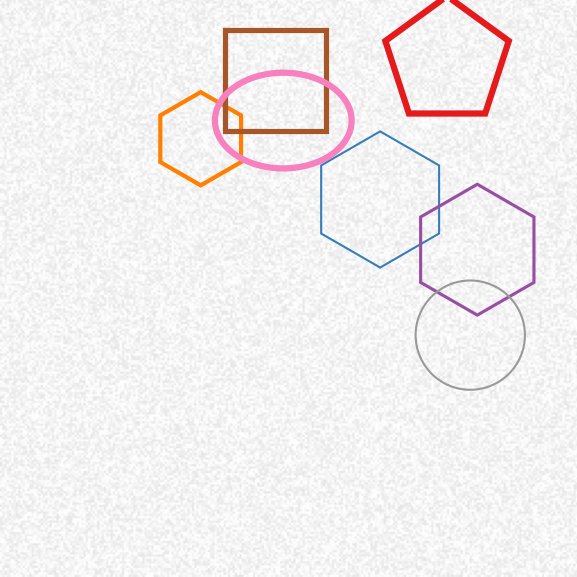[{"shape": "pentagon", "thickness": 3, "radius": 0.56, "center": [0.774, 0.893]}, {"shape": "hexagon", "thickness": 1, "radius": 0.59, "center": [0.658, 0.654]}, {"shape": "hexagon", "thickness": 1.5, "radius": 0.57, "center": [0.826, 0.567]}, {"shape": "hexagon", "thickness": 2, "radius": 0.4, "center": [0.348, 0.759]}, {"shape": "square", "thickness": 2.5, "radius": 0.44, "center": [0.477, 0.86]}, {"shape": "oval", "thickness": 3, "radius": 0.59, "center": [0.491, 0.79]}, {"shape": "circle", "thickness": 1, "radius": 0.47, "center": [0.814, 0.419]}]